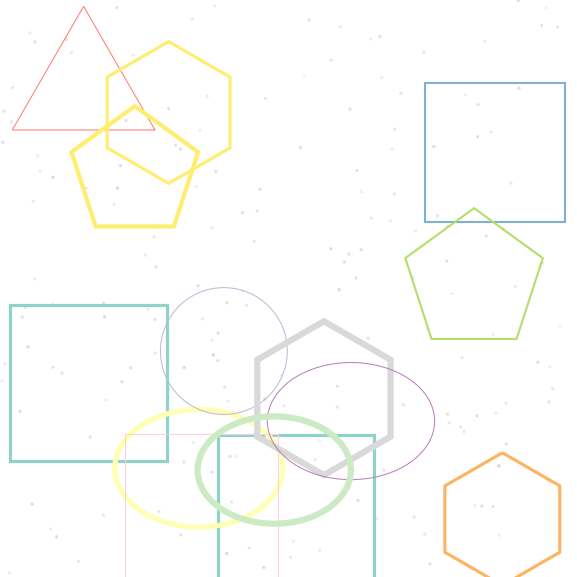[{"shape": "square", "thickness": 1.5, "radius": 0.68, "center": [0.513, 0.111]}, {"shape": "square", "thickness": 1.5, "radius": 0.68, "center": [0.153, 0.336]}, {"shape": "oval", "thickness": 2.5, "radius": 0.73, "center": [0.344, 0.188]}, {"shape": "circle", "thickness": 0.5, "radius": 0.55, "center": [0.388, 0.391]}, {"shape": "triangle", "thickness": 0.5, "radius": 0.71, "center": [0.145, 0.845]}, {"shape": "square", "thickness": 1, "radius": 0.6, "center": [0.857, 0.735]}, {"shape": "hexagon", "thickness": 1.5, "radius": 0.57, "center": [0.87, 0.1]}, {"shape": "pentagon", "thickness": 1, "radius": 0.63, "center": [0.821, 0.513]}, {"shape": "square", "thickness": 0.5, "radius": 0.66, "center": [0.349, 0.116]}, {"shape": "hexagon", "thickness": 3, "radius": 0.67, "center": [0.561, 0.31]}, {"shape": "oval", "thickness": 0.5, "radius": 0.72, "center": [0.608, 0.27]}, {"shape": "oval", "thickness": 3, "radius": 0.66, "center": [0.475, 0.185]}, {"shape": "pentagon", "thickness": 2, "radius": 0.58, "center": [0.233, 0.7]}, {"shape": "hexagon", "thickness": 1.5, "radius": 0.61, "center": [0.292, 0.804]}]